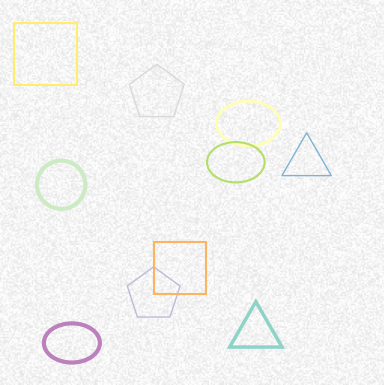[{"shape": "triangle", "thickness": 2.5, "radius": 0.39, "center": [0.665, 0.138]}, {"shape": "oval", "thickness": 2, "radius": 0.41, "center": [0.645, 0.679]}, {"shape": "pentagon", "thickness": 1, "radius": 0.36, "center": [0.399, 0.235]}, {"shape": "triangle", "thickness": 1, "radius": 0.37, "center": [0.796, 0.581]}, {"shape": "square", "thickness": 1.5, "radius": 0.34, "center": [0.468, 0.304]}, {"shape": "oval", "thickness": 1.5, "radius": 0.37, "center": [0.612, 0.579]}, {"shape": "pentagon", "thickness": 1, "radius": 0.38, "center": [0.407, 0.758]}, {"shape": "oval", "thickness": 3, "radius": 0.36, "center": [0.187, 0.109]}, {"shape": "circle", "thickness": 3, "radius": 0.31, "center": [0.159, 0.52]}, {"shape": "square", "thickness": 1.5, "radius": 0.41, "center": [0.118, 0.86]}]